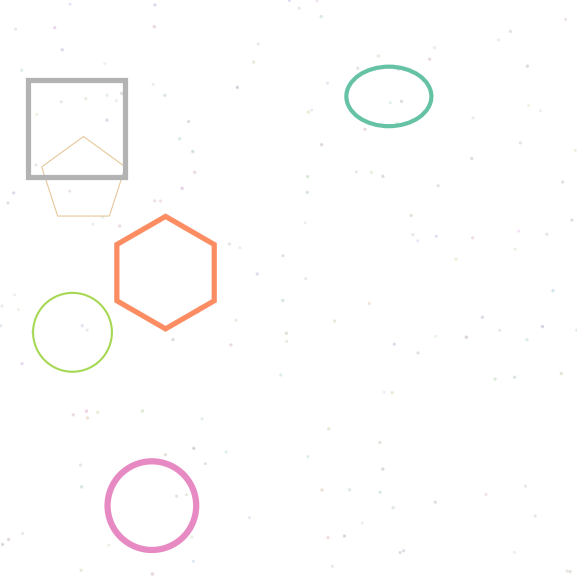[{"shape": "oval", "thickness": 2, "radius": 0.37, "center": [0.673, 0.832]}, {"shape": "hexagon", "thickness": 2.5, "radius": 0.49, "center": [0.287, 0.527]}, {"shape": "circle", "thickness": 3, "radius": 0.38, "center": [0.263, 0.124]}, {"shape": "circle", "thickness": 1, "radius": 0.34, "center": [0.126, 0.424]}, {"shape": "pentagon", "thickness": 0.5, "radius": 0.38, "center": [0.145, 0.687]}, {"shape": "square", "thickness": 2.5, "radius": 0.42, "center": [0.133, 0.777]}]